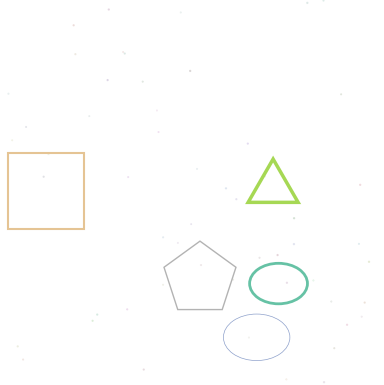[{"shape": "oval", "thickness": 2, "radius": 0.38, "center": [0.723, 0.263]}, {"shape": "oval", "thickness": 0.5, "radius": 0.43, "center": [0.667, 0.124]}, {"shape": "triangle", "thickness": 2.5, "radius": 0.37, "center": [0.709, 0.512]}, {"shape": "square", "thickness": 1.5, "radius": 0.49, "center": [0.12, 0.504]}, {"shape": "pentagon", "thickness": 1, "radius": 0.49, "center": [0.519, 0.275]}]